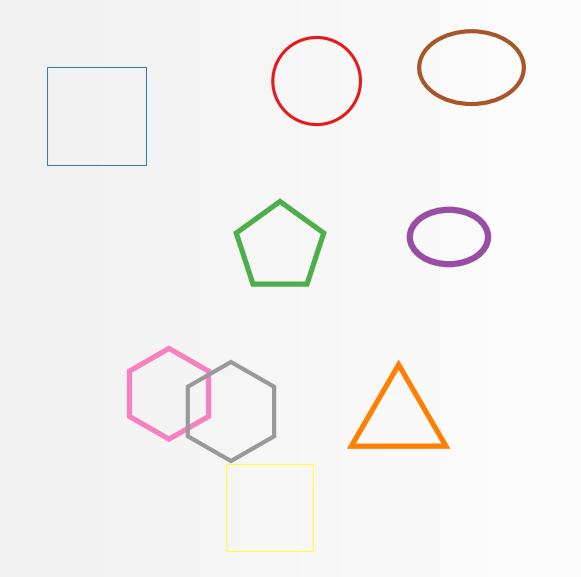[{"shape": "circle", "thickness": 1.5, "radius": 0.38, "center": [0.545, 0.859]}, {"shape": "square", "thickness": 0.5, "radius": 0.42, "center": [0.166, 0.798]}, {"shape": "pentagon", "thickness": 2.5, "radius": 0.4, "center": [0.482, 0.571]}, {"shape": "oval", "thickness": 3, "radius": 0.34, "center": [0.772, 0.589]}, {"shape": "triangle", "thickness": 2.5, "radius": 0.47, "center": [0.686, 0.274]}, {"shape": "square", "thickness": 0.5, "radius": 0.38, "center": [0.463, 0.12]}, {"shape": "oval", "thickness": 2, "radius": 0.45, "center": [0.811, 0.882]}, {"shape": "hexagon", "thickness": 2.5, "radius": 0.39, "center": [0.291, 0.317]}, {"shape": "hexagon", "thickness": 2, "radius": 0.43, "center": [0.397, 0.287]}]